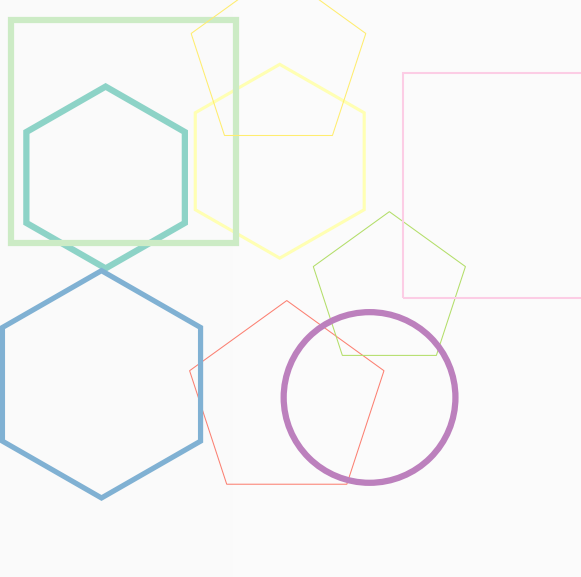[{"shape": "hexagon", "thickness": 3, "radius": 0.79, "center": [0.182, 0.692]}, {"shape": "hexagon", "thickness": 1.5, "radius": 0.84, "center": [0.481, 0.72]}, {"shape": "pentagon", "thickness": 0.5, "radius": 0.88, "center": [0.493, 0.303]}, {"shape": "hexagon", "thickness": 2.5, "radius": 0.98, "center": [0.175, 0.334]}, {"shape": "pentagon", "thickness": 0.5, "radius": 0.69, "center": [0.67, 0.495]}, {"shape": "square", "thickness": 1, "radius": 0.97, "center": [0.889, 0.678]}, {"shape": "circle", "thickness": 3, "radius": 0.74, "center": [0.636, 0.311]}, {"shape": "square", "thickness": 3, "radius": 0.97, "center": [0.212, 0.772]}, {"shape": "pentagon", "thickness": 0.5, "radius": 0.79, "center": [0.479, 0.892]}]